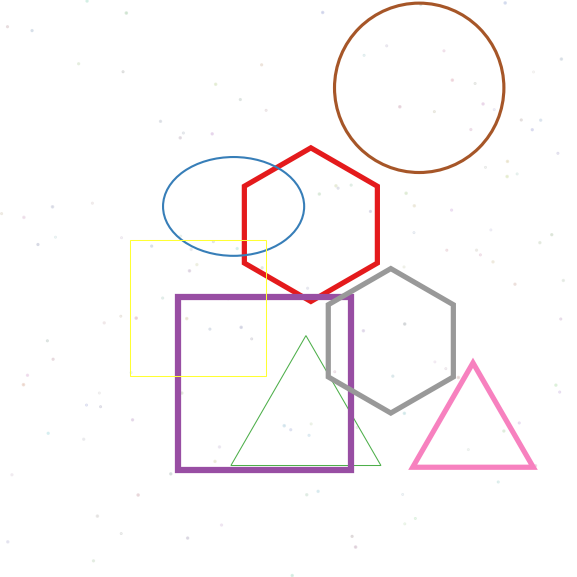[{"shape": "hexagon", "thickness": 2.5, "radius": 0.66, "center": [0.538, 0.61]}, {"shape": "oval", "thickness": 1, "radius": 0.61, "center": [0.405, 0.642]}, {"shape": "triangle", "thickness": 0.5, "radius": 0.75, "center": [0.53, 0.268]}, {"shape": "square", "thickness": 3, "radius": 0.75, "center": [0.458, 0.335]}, {"shape": "square", "thickness": 0.5, "radius": 0.59, "center": [0.343, 0.466]}, {"shape": "circle", "thickness": 1.5, "radius": 0.73, "center": [0.726, 0.847]}, {"shape": "triangle", "thickness": 2.5, "radius": 0.6, "center": [0.819, 0.25]}, {"shape": "hexagon", "thickness": 2.5, "radius": 0.63, "center": [0.677, 0.409]}]